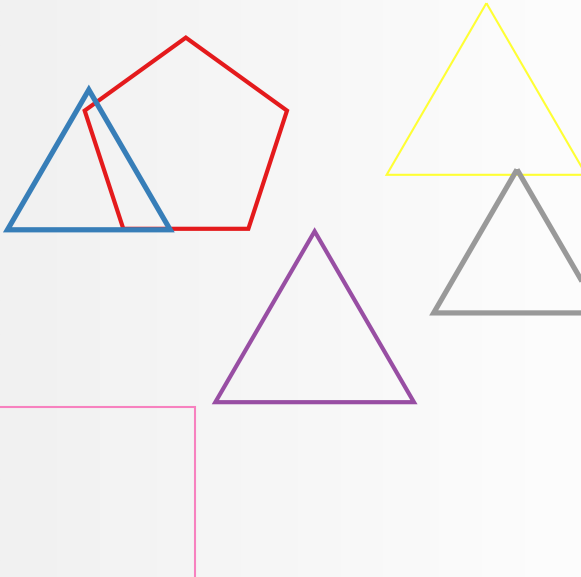[{"shape": "pentagon", "thickness": 2, "radius": 0.91, "center": [0.32, 0.751]}, {"shape": "triangle", "thickness": 2.5, "radius": 0.81, "center": [0.153, 0.682]}, {"shape": "triangle", "thickness": 2, "radius": 0.99, "center": [0.541, 0.401]}, {"shape": "triangle", "thickness": 1, "radius": 0.99, "center": [0.837, 0.796]}, {"shape": "square", "thickness": 1, "radius": 0.95, "center": [0.145, 0.103]}, {"shape": "triangle", "thickness": 2.5, "radius": 0.83, "center": [0.889, 0.54]}]